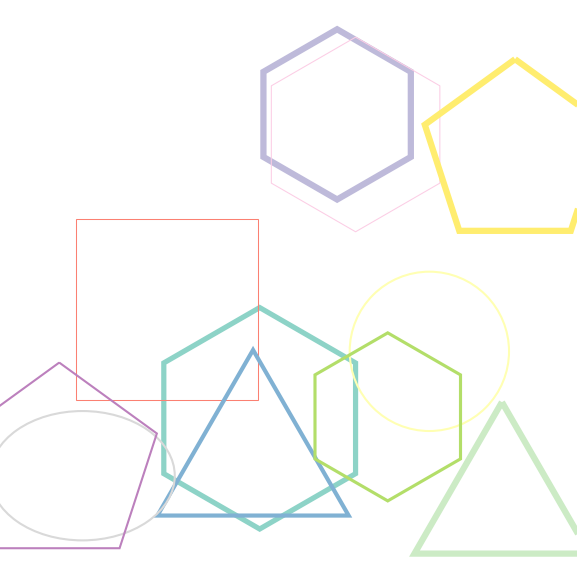[{"shape": "hexagon", "thickness": 2.5, "radius": 0.96, "center": [0.45, 0.275]}, {"shape": "circle", "thickness": 1, "radius": 0.69, "center": [0.743, 0.391]}, {"shape": "hexagon", "thickness": 3, "radius": 0.74, "center": [0.584, 0.801]}, {"shape": "square", "thickness": 0.5, "radius": 0.79, "center": [0.29, 0.463]}, {"shape": "triangle", "thickness": 2, "radius": 0.96, "center": [0.438, 0.202]}, {"shape": "hexagon", "thickness": 1.5, "radius": 0.73, "center": [0.671, 0.277]}, {"shape": "hexagon", "thickness": 0.5, "radius": 0.84, "center": [0.616, 0.766]}, {"shape": "oval", "thickness": 1, "radius": 0.8, "center": [0.143, 0.175]}, {"shape": "pentagon", "thickness": 1, "radius": 0.89, "center": [0.103, 0.194]}, {"shape": "triangle", "thickness": 3, "radius": 0.87, "center": [0.869, 0.128]}, {"shape": "pentagon", "thickness": 3, "radius": 0.82, "center": [0.892, 0.732]}]